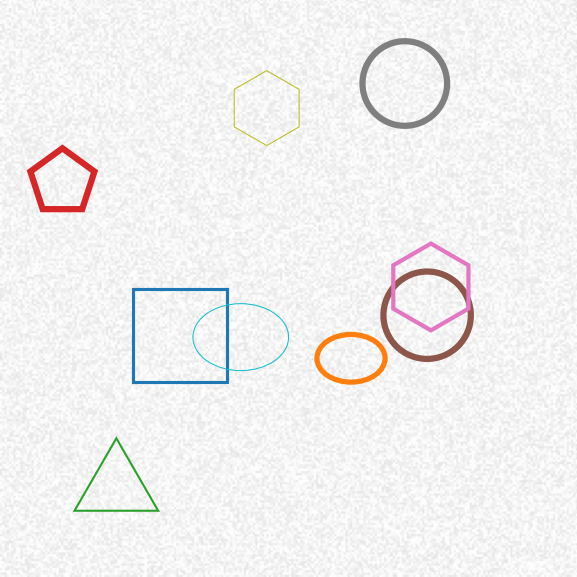[{"shape": "square", "thickness": 1.5, "radius": 0.4, "center": [0.312, 0.419]}, {"shape": "oval", "thickness": 2.5, "radius": 0.29, "center": [0.608, 0.379]}, {"shape": "triangle", "thickness": 1, "radius": 0.42, "center": [0.201, 0.157]}, {"shape": "pentagon", "thickness": 3, "radius": 0.29, "center": [0.108, 0.684]}, {"shape": "circle", "thickness": 3, "radius": 0.38, "center": [0.74, 0.453]}, {"shape": "hexagon", "thickness": 2, "radius": 0.38, "center": [0.746, 0.502]}, {"shape": "circle", "thickness": 3, "radius": 0.37, "center": [0.701, 0.855]}, {"shape": "hexagon", "thickness": 0.5, "radius": 0.32, "center": [0.462, 0.812]}, {"shape": "oval", "thickness": 0.5, "radius": 0.41, "center": [0.417, 0.415]}]